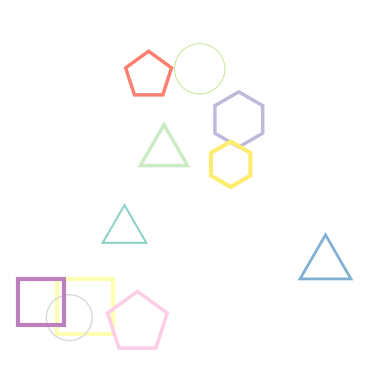[{"shape": "triangle", "thickness": 1.5, "radius": 0.33, "center": [0.323, 0.402]}, {"shape": "square", "thickness": 3, "radius": 0.36, "center": [0.221, 0.204]}, {"shape": "hexagon", "thickness": 2.5, "radius": 0.36, "center": [0.62, 0.69]}, {"shape": "pentagon", "thickness": 2.5, "radius": 0.31, "center": [0.386, 0.804]}, {"shape": "triangle", "thickness": 2, "radius": 0.38, "center": [0.845, 0.314]}, {"shape": "circle", "thickness": 0.5, "radius": 0.33, "center": [0.519, 0.821]}, {"shape": "pentagon", "thickness": 2.5, "radius": 0.41, "center": [0.357, 0.162]}, {"shape": "circle", "thickness": 1, "radius": 0.3, "center": [0.18, 0.175]}, {"shape": "square", "thickness": 3, "radius": 0.3, "center": [0.107, 0.215]}, {"shape": "triangle", "thickness": 2.5, "radius": 0.35, "center": [0.426, 0.605]}, {"shape": "hexagon", "thickness": 3, "radius": 0.3, "center": [0.599, 0.573]}]